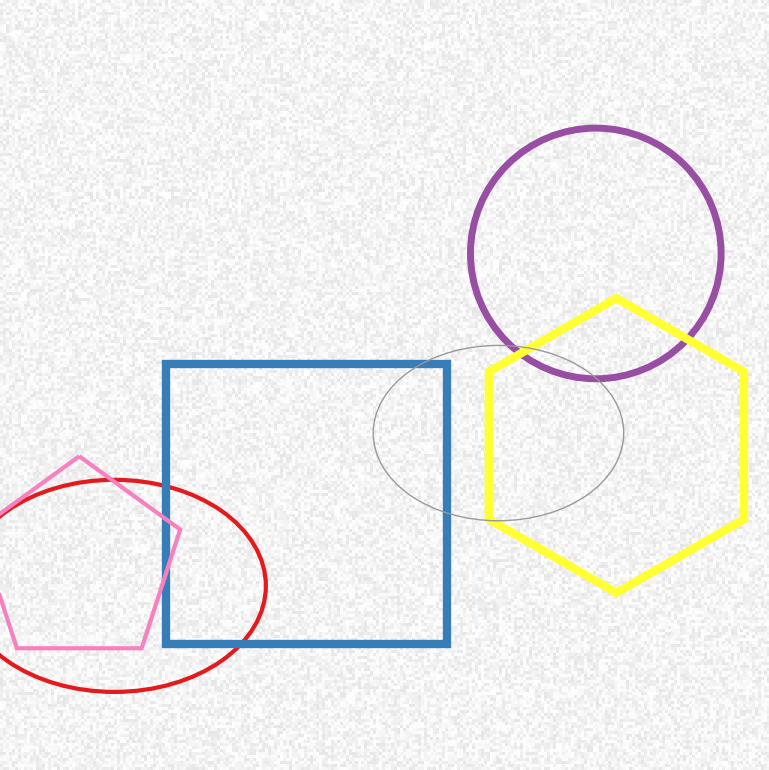[{"shape": "oval", "thickness": 1.5, "radius": 0.98, "center": [0.148, 0.239]}, {"shape": "square", "thickness": 3, "radius": 0.91, "center": [0.398, 0.345]}, {"shape": "circle", "thickness": 2.5, "radius": 0.81, "center": [0.774, 0.671]}, {"shape": "hexagon", "thickness": 3, "radius": 0.96, "center": [0.801, 0.421]}, {"shape": "pentagon", "thickness": 1.5, "radius": 0.69, "center": [0.103, 0.27]}, {"shape": "oval", "thickness": 0.5, "radius": 0.81, "center": [0.647, 0.438]}]